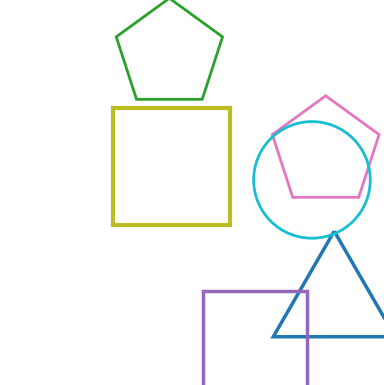[{"shape": "triangle", "thickness": 2.5, "radius": 0.91, "center": [0.868, 0.217]}, {"shape": "pentagon", "thickness": 2, "radius": 0.73, "center": [0.44, 0.859]}, {"shape": "square", "thickness": 2.5, "radius": 0.68, "center": [0.662, 0.109]}, {"shape": "pentagon", "thickness": 2, "radius": 0.73, "center": [0.846, 0.605]}, {"shape": "square", "thickness": 3, "radius": 0.76, "center": [0.445, 0.567]}, {"shape": "circle", "thickness": 2, "radius": 0.76, "center": [0.81, 0.533]}]